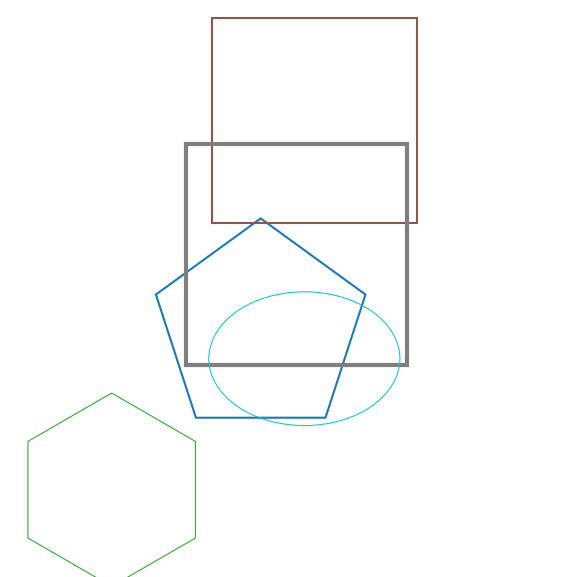[{"shape": "pentagon", "thickness": 1, "radius": 0.95, "center": [0.451, 0.43]}, {"shape": "hexagon", "thickness": 0.5, "radius": 0.84, "center": [0.193, 0.151]}, {"shape": "square", "thickness": 1, "radius": 0.89, "center": [0.545, 0.79]}, {"shape": "square", "thickness": 2, "radius": 0.96, "center": [0.513, 0.558]}, {"shape": "oval", "thickness": 0.5, "radius": 0.83, "center": [0.527, 0.378]}]